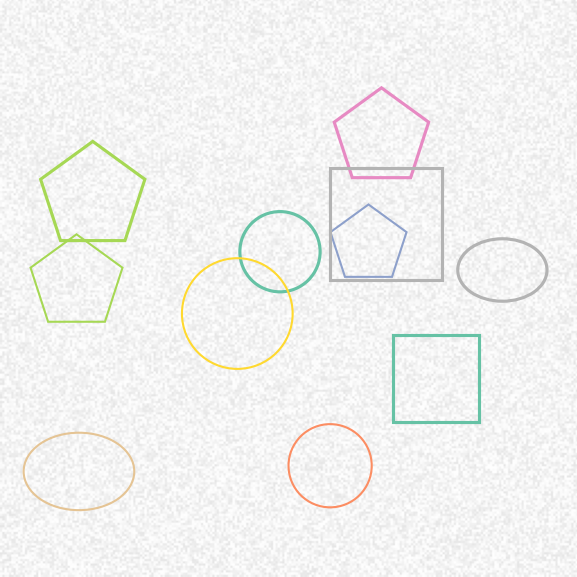[{"shape": "square", "thickness": 1.5, "radius": 0.38, "center": [0.755, 0.344]}, {"shape": "circle", "thickness": 1.5, "radius": 0.35, "center": [0.485, 0.563]}, {"shape": "circle", "thickness": 1, "radius": 0.36, "center": [0.572, 0.193]}, {"shape": "pentagon", "thickness": 1, "radius": 0.35, "center": [0.638, 0.576]}, {"shape": "pentagon", "thickness": 1.5, "radius": 0.43, "center": [0.661, 0.761]}, {"shape": "pentagon", "thickness": 1, "radius": 0.42, "center": [0.133, 0.51]}, {"shape": "pentagon", "thickness": 1.5, "radius": 0.47, "center": [0.161, 0.659]}, {"shape": "circle", "thickness": 1, "radius": 0.48, "center": [0.411, 0.456]}, {"shape": "oval", "thickness": 1, "radius": 0.48, "center": [0.137, 0.183]}, {"shape": "oval", "thickness": 1.5, "radius": 0.39, "center": [0.87, 0.532]}, {"shape": "square", "thickness": 1.5, "radius": 0.49, "center": [0.668, 0.611]}]